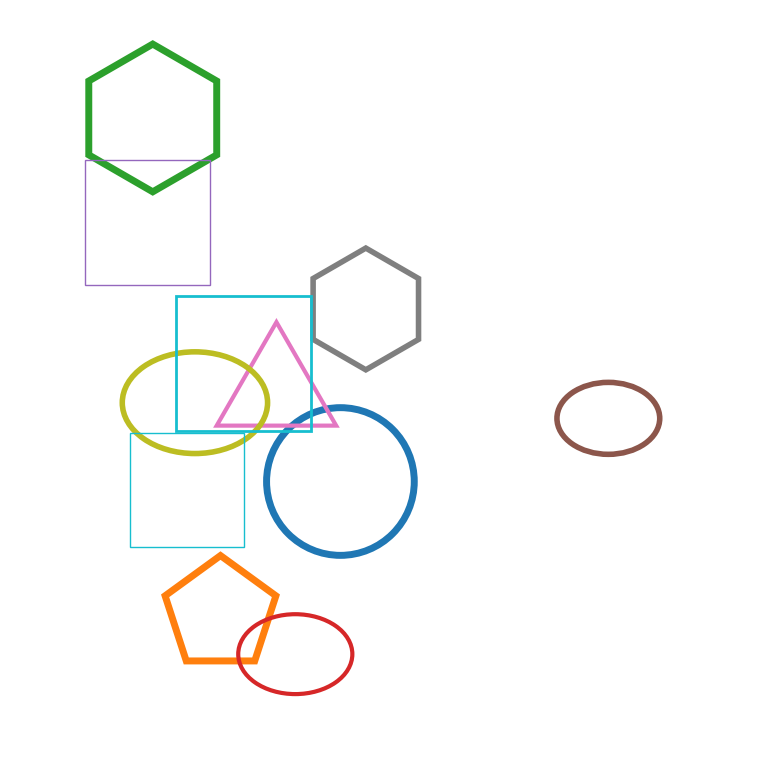[{"shape": "circle", "thickness": 2.5, "radius": 0.48, "center": [0.442, 0.375]}, {"shape": "pentagon", "thickness": 2.5, "radius": 0.38, "center": [0.286, 0.203]}, {"shape": "hexagon", "thickness": 2.5, "radius": 0.48, "center": [0.198, 0.847]}, {"shape": "oval", "thickness": 1.5, "radius": 0.37, "center": [0.383, 0.15]}, {"shape": "square", "thickness": 0.5, "radius": 0.4, "center": [0.192, 0.711]}, {"shape": "oval", "thickness": 2, "radius": 0.33, "center": [0.79, 0.457]}, {"shape": "triangle", "thickness": 1.5, "radius": 0.45, "center": [0.359, 0.492]}, {"shape": "hexagon", "thickness": 2, "radius": 0.4, "center": [0.475, 0.599]}, {"shape": "oval", "thickness": 2, "radius": 0.47, "center": [0.253, 0.477]}, {"shape": "square", "thickness": 1, "radius": 0.44, "center": [0.316, 0.528]}, {"shape": "square", "thickness": 0.5, "radius": 0.37, "center": [0.243, 0.364]}]